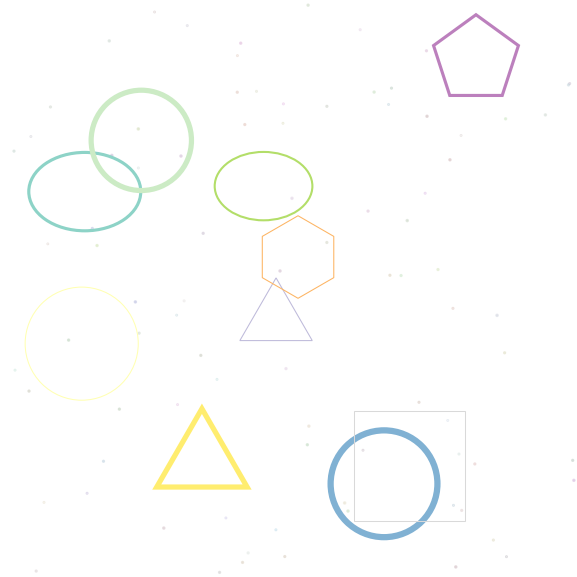[{"shape": "oval", "thickness": 1.5, "radius": 0.48, "center": [0.147, 0.667]}, {"shape": "circle", "thickness": 0.5, "radius": 0.49, "center": [0.141, 0.404]}, {"shape": "triangle", "thickness": 0.5, "radius": 0.36, "center": [0.478, 0.446]}, {"shape": "circle", "thickness": 3, "radius": 0.46, "center": [0.665, 0.161]}, {"shape": "hexagon", "thickness": 0.5, "radius": 0.36, "center": [0.516, 0.554]}, {"shape": "oval", "thickness": 1, "radius": 0.42, "center": [0.456, 0.677]}, {"shape": "square", "thickness": 0.5, "radius": 0.48, "center": [0.709, 0.192]}, {"shape": "pentagon", "thickness": 1.5, "radius": 0.39, "center": [0.824, 0.896]}, {"shape": "circle", "thickness": 2.5, "radius": 0.43, "center": [0.245, 0.756]}, {"shape": "triangle", "thickness": 2.5, "radius": 0.45, "center": [0.35, 0.201]}]